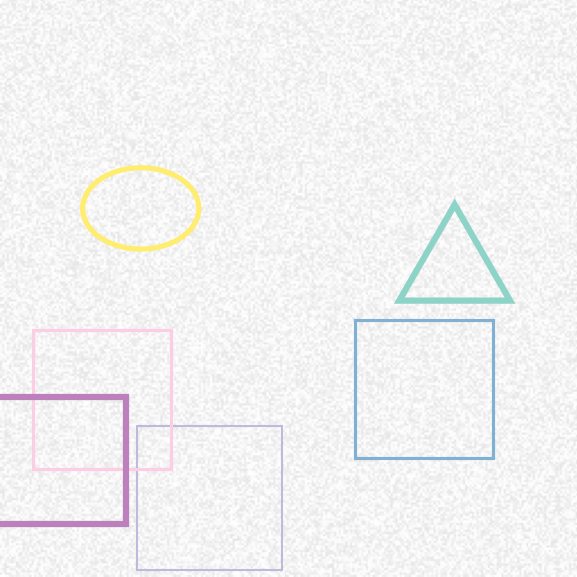[{"shape": "triangle", "thickness": 3, "radius": 0.55, "center": [0.787, 0.534]}, {"shape": "square", "thickness": 1, "radius": 0.63, "center": [0.362, 0.137]}, {"shape": "square", "thickness": 1.5, "radius": 0.6, "center": [0.734, 0.326]}, {"shape": "square", "thickness": 1.5, "radius": 0.6, "center": [0.176, 0.307]}, {"shape": "square", "thickness": 3, "radius": 0.55, "center": [0.108, 0.201]}, {"shape": "oval", "thickness": 2.5, "radius": 0.5, "center": [0.244, 0.638]}]